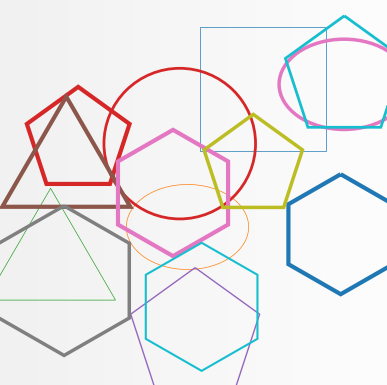[{"shape": "hexagon", "thickness": 3, "radius": 0.78, "center": [0.879, 0.392]}, {"shape": "square", "thickness": 0.5, "radius": 0.81, "center": [0.679, 0.768]}, {"shape": "oval", "thickness": 0.5, "radius": 0.79, "center": [0.484, 0.41]}, {"shape": "triangle", "thickness": 0.5, "radius": 0.97, "center": [0.131, 0.317]}, {"shape": "pentagon", "thickness": 3, "radius": 0.7, "center": [0.202, 0.635]}, {"shape": "circle", "thickness": 2, "radius": 0.98, "center": [0.464, 0.627]}, {"shape": "pentagon", "thickness": 1, "radius": 0.87, "center": [0.504, 0.13]}, {"shape": "triangle", "thickness": 3, "radius": 0.95, "center": [0.171, 0.558]}, {"shape": "oval", "thickness": 2.5, "radius": 0.84, "center": [0.888, 0.781]}, {"shape": "hexagon", "thickness": 3, "radius": 0.82, "center": [0.447, 0.499]}, {"shape": "hexagon", "thickness": 2.5, "radius": 0.97, "center": [0.165, 0.271]}, {"shape": "pentagon", "thickness": 2.5, "radius": 0.67, "center": [0.654, 0.569]}, {"shape": "hexagon", "thickness": 1.5, "radius": 0.83, "center": [0.52, 0.203]}, {"shape": "pentagon", "thickness": 2, "radius": 0.8, "center": [0.889, 0.799]}]